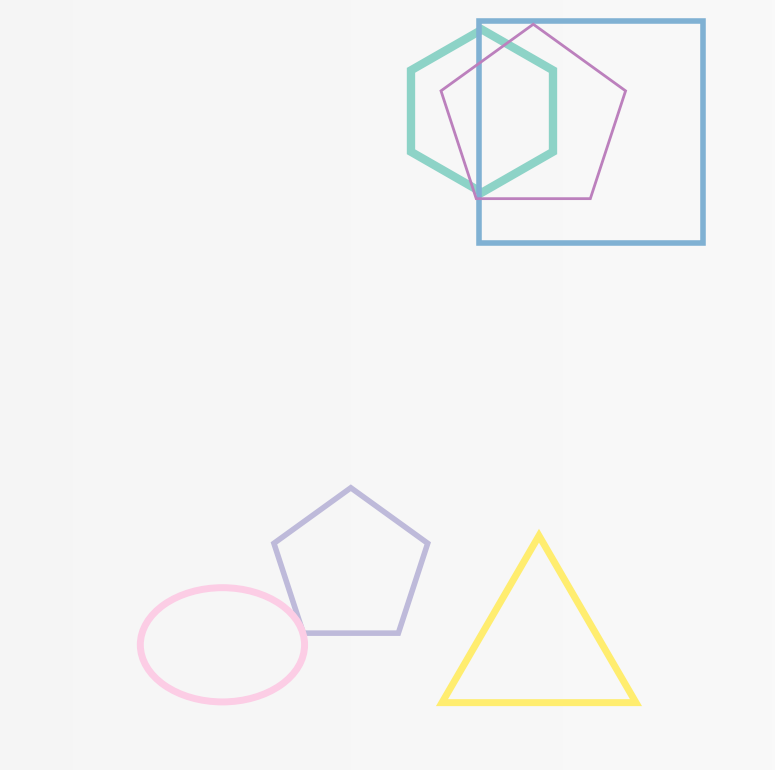[{"shape": "hexagon", "thickness": 3, "radius": 0.53, "center": [0.622, 0.856]}, {"shape": "pentagon", "thickness": 2, "radius": 0.52, "center": [0.453, 0.262]}, {"shape": "square", "thickness": 2, "radius": 0.72, "center": [0.762, 0.829]}, {"shape": "oval", "thickness": 2.5, "radius": 0.53, "center": [0.287, 0.163]}, {"shape": "pentagon", "thickness": 1, "radius": 0.63, "center": [0.688, 0.843]}, {"shape": "triangle", "thickness": 2.5, "radius": 0.72, "center": [0.695, 0.16]}]